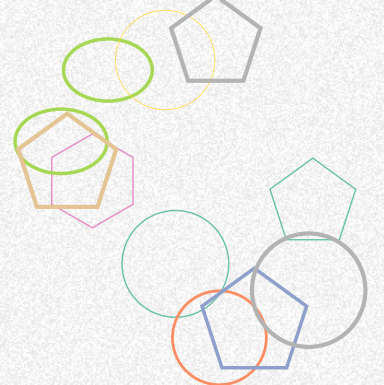[{"shape": "pentagon", "thickness": 1, "radius": 0.59, "center": [0.813, 0.472]}, {"shape": "circle", "thickness": 1, "radius": 0.69, "center": [0.456, 0.315]}, {"shape": "circle", "thickness": 2, "radius": 0.61, "center": [0.57, 0.123]}, {"shape": "pentagon", "thickness": 2.5, "radius": 0.71, "center": [0.661, 0.16]}, {"shape": "hexagon", "thickness": 1, "radius": 0.61, "center": [0.24, 0.53]}, {"shape": "oval", "thickness": 2.5, "radius": 0.58, "center": [0.28, 0.818]}, {"shape": "oval", "thickness": 2.5, "radius": 0.6, "center": [0.159, 0.633]}, {"shape": "circle", "thickness": 0.5, "radius": 0.65, "center": [0.429, 0.844]}, {"shape": "pentagon", "thickness": 3, "radius": 0.67, "center": [0.175, 0.571]}, {"shape": "pentagon", "thickness": 3, "radius": 0.61, "center": [0.561, 0.889]}, {"shape": "circle", "thickness": 3, "radius": 0.74, "center": [0.802, 0.246]}]